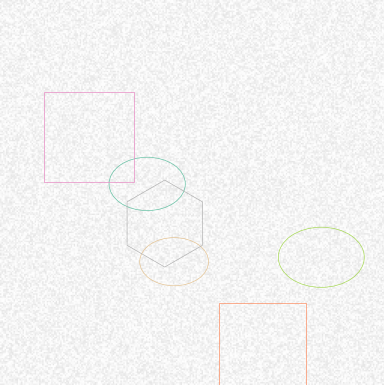[{"shape": "oval", "thickness": 0.5, "radius": 0.5, "center": [0.382, 0.522]}, {"shape": "square", "thickness": 0.5, "radius": 0.57, "center": [0.683, 0.1]}, {"shape": "square", "thickness": 0.5, "radius": 0.59, "center": [0.231, 0.644]}, {"shape": "oval", "thickness": 0.5, "radius": 0.56, "center": [0.835, 0.332]}, {"shape": "oval", "thickness": 0.5, "radius": 0.45, "center": [0.452, 0.32]}, {"shape": "hexagon", "thickness": 0.5, "radius": 0.56, "center": [0.428, 0.419]}]